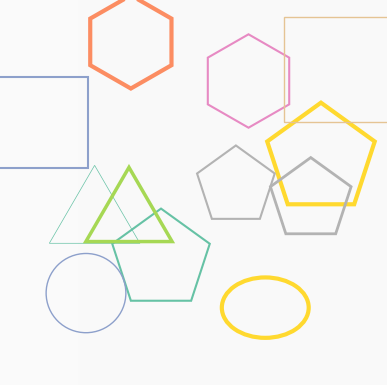[{"shape": "pentagon", "thickness": 1.5, "radius": 0.66, "center": [0.416, 0.326]}, {"shape": "triangle", "thickness": 0.5, "radius": 0.67, "center": [0.244, 0.436]}, {"shape": "hexagon", "thickness": 3, "radius": 0.61, "center": [0.338, 0.891]}, {"shape": "circle", "thickness": 1, "radius": 0.51, "center": [0.222, 0.239]}, {"shape": "square", "thickness": 1.5, "radius": 0.59, "center": [0.109, 0.683]}, {"shape": "hexagon", "thickness": 1.5, "radius": 0.61, "center": [0.641, 0.79]}, {"shape": "triangle", "thickness": 2.5, "radius": 0.64, "center": [0.333, 0.437]}, {"shape": "oval", "thickness": 3, "radius": 0.56, "center": [0.685, 0.201]}, {"shape": "pentagon", "thickness": 3, "radius": 0.73, "center": [0.828, 0.587]}, {"shape": "square", "thickness": 1, "radius": 0.69, "center": [0.871, 0.819]}, {"shape": "pentagon", "thickness": 1.5, "radius": 0.53, "center": [0.609, 0.517]}, {"shape": "pentagon", "thickness": 2, "radius": 0.55, "center": [0.802, 0.481]}]